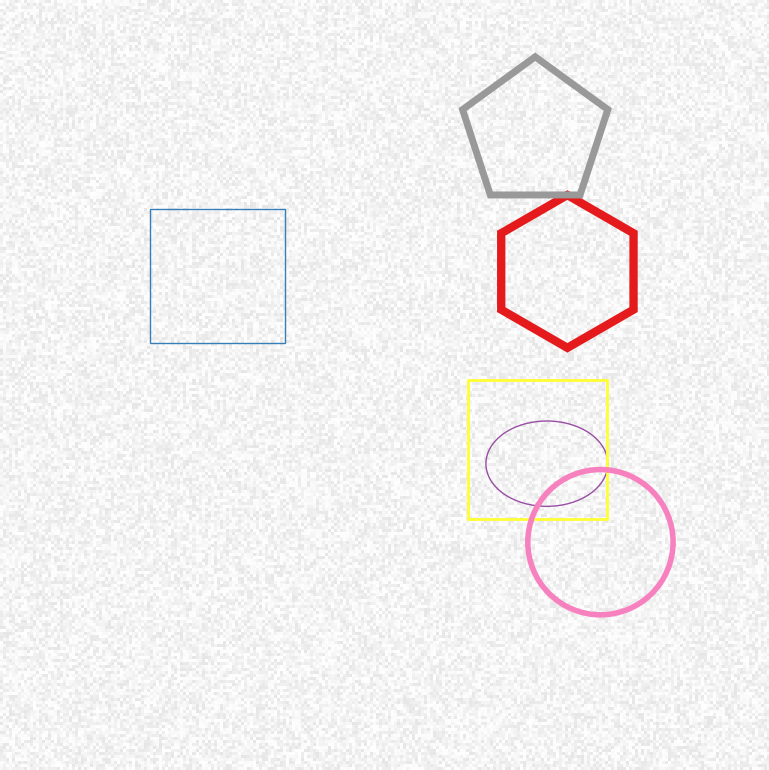[{"shape": "hexagon", "thickness": 3, "radius": 0.5, "center": [0.737, 0.647]}, {"shape": "square", "thickness": 0.5, "radius": 0.44, "center": [0.282, 0.641]}, {"shape": "oval", "thickness": 0.5, "radius": 0.4, "center": [0.71, 0.398]}, {"shape": "square", "thickness": 1, "radius": 0.45, "center": [0.698, 0.416]}, {"shape": "circle", "thickness": 2, "radius": 0.47, "center": [0.78, 0.296]}, {"shape": "pentagon", "thickness": 2.5, "radius": 0.5, "center": [0.695, 0.827]}]